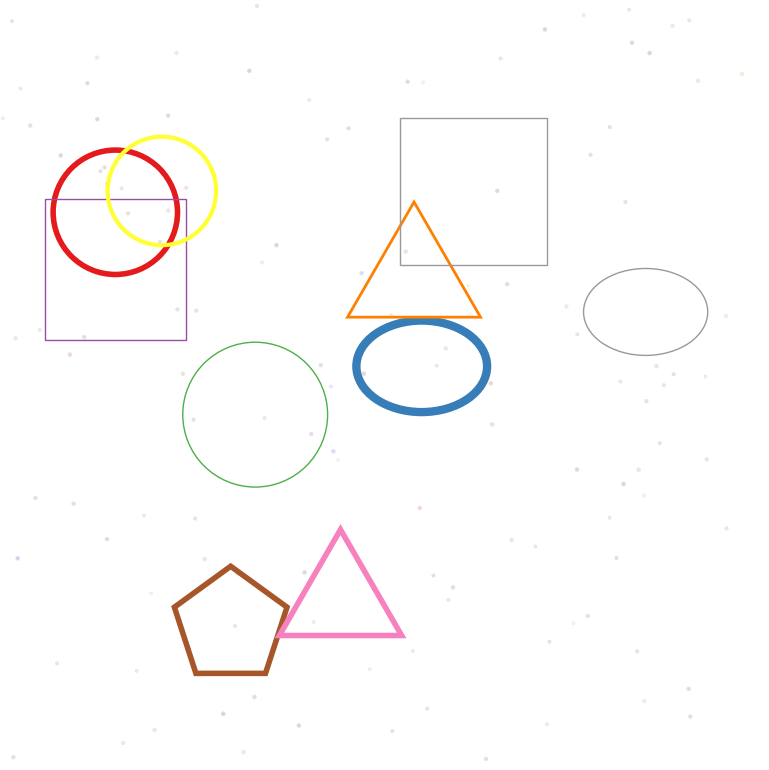[{"shape": "circle", "thickness": 2, "radius": 0.4, "center": [0.15, 0.724]}, {"shape": "oval", "thickness": 3, "radius": 0.42, "center": [0.548, 0.524]}, {"shape": "circle", "thickness": 0.5, "radius": 0.47, "center": [0.331, 0.462]}, {"shape": "square", "thickness": 0.5, "radius": 0.46, "center": [0.15, 0.651]}, {"shape": "triangle", "thickness": 1, "radius": 0.5, "center": [0.538, 0.638]}, {"shape": "circle", "thickness": 1.5, "radius": 0.35, "center": [0.21, 0.752]}, {"shape": "pentagon", "thickness": 2, "radius": 0.38, "center": [0.3, 0.188]}, {"shape": "triangle", "thickness": 2, "radius": 0.46, "center": [0.442, 0.221]}, {"shape": "oval", "thickness": 0.5, "radius": 0.4, "center": [0.838, 0.595]}, {"shape": "square", "thickness": 0.5, "radius": 0.48, "center": [0.615, 0.751]}]